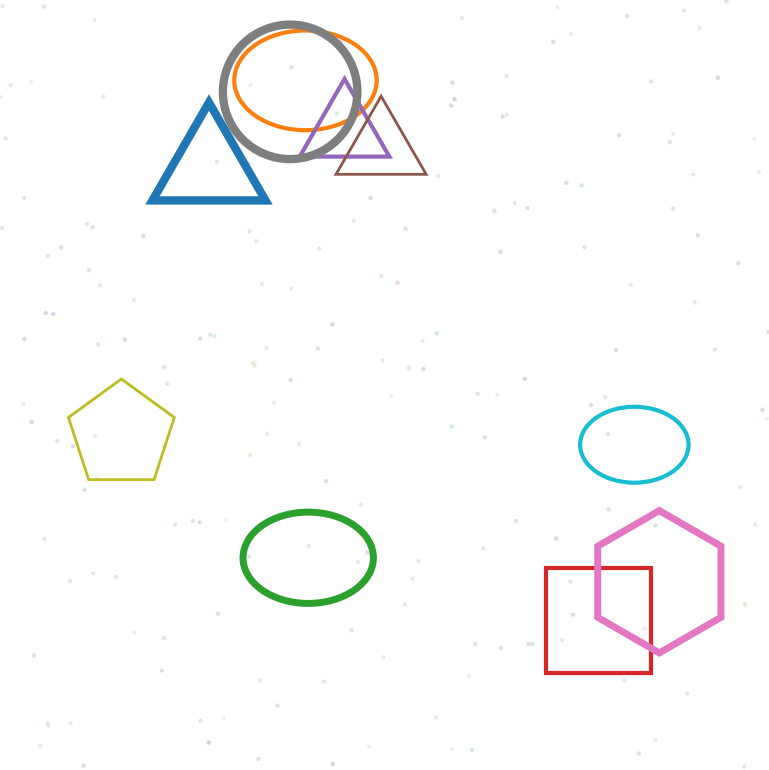[{"shape": "triangle", "thickness": 3, "radius": 0.42, "center": [0.271, 0.782]}, {"shape": "oval", "thickness": 1.5, "radius": 0.46, "center": [0.397, 0.896]}, {"shape": "oval", "thickness": 2.5, "radius": 0.42, "center": [0.4, 0.276]}, {"shape": "square", "thickness": 1.5, "radius": 0.34, "center": [0.777, 0.194]}, {"shape": "triangle", "thickness": 1.5, "radius": 0.34, "center": [0.447, 0.83]}, {"shape": "triangle", "thickness": 1, "radius": 0.34, "center": [0.495, 0.807]}, {"shape": "hexagon", "thickness": 2.5, "radius": 0.46, "center": [0.856, 0.244]}, {"shape": "circle", "thickness": 3, "radius": 0.44, "center": [0.377, 0.881]}, {"shape": "pentagon", "thickness": 1, "radius": 0.36, "center": [0.158, 0.436]}, {"shape": "oval", "thickness": 1.5, "radius": 0.35, "center": [0.824, 0.422]}]